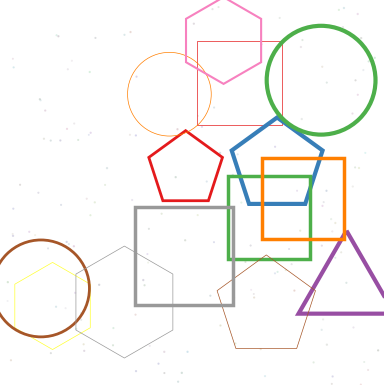[{"shape": "pentagon", "thickness": 2, "radius": 0.5, "center": [0.482, 0.56]}, {"shape": "square", "thickness": 0.5, "radius": 0.55, "center": [0.623, 0.784]}, {"shape": "pentagon", "thickness": 3, "radius": 0.62, "center": [0.72, 0.571]}, {"shape": "circle", "thickness": 3, "radius": 0.71, "center": [0.834, 0.792]}, {"shape": "square", "thickness": 2.5, "radius": 0.54, "center": [0.698, 0.435]}, {"shape": "triangle", "thickness": 3, "radius": 0.72, "center": [0.9, 0.257]}, {"shape": "square", "thickness": 2.5, "radius": 0.53, "center": [0.787, 0.484]}, {"shape": "circle", "thickness": 0.5, "radius": 0.54, "center": [0.44, 0.755]}, {"shape": "hexagon", "thickness": 0.5, "radius": 0.57, "center": [0.136, 0.205]}, {"shape": "pentagon", "thickness": 0.5, "radius": 0.67, "center": [0.692, 0.204]}, {"shape": "circle", "thickness": 2, "radius": 0.63, "center": [0.106, 0.251]}, {"shape": "hexagon", "thickness": 1.5, "radius": 0.56, "center": [0.581, 0.895]}, {"shape": "hexagon", "thickness": 0.5, "radius": 0.73, "center": [0.323, 0.215]}, {"shape": "square", "thickness": 2.5, "radius": 0.64, "center": [0.478, 0.336]}]